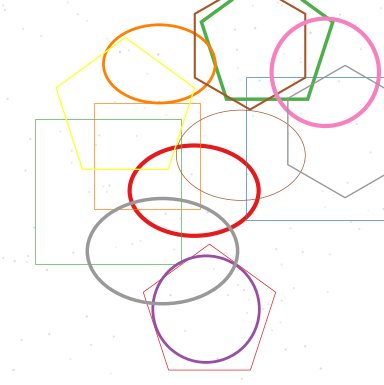[{"shape": "pentagon", "thickness": 0.5, "radius": 0.9, "center": [0.544, 0.185]}, {"shape": "oval", "thickness": 3, "radius": 0.84, "center": [0.504, 0.505]}, {"shape": "square", "thickness": 0.5, "radius": 0.93, "center": [0.825, 0.614]}, {"shape": "pentagon", "thickness": 2.5, "radius": 0.9, "center": [0.694, 0.888]}, {"shape": "square", "thickness": 0.5, "radius": 0.94, "center": [0.28, 0.503]}, {"shape": "circle", "thickness": 2, "radius": 0.69, "center": [0.535, 0.197]}, {"shape": "square", "thickness": 0.5, "radius": 0.69, "center": [0.381, 0.594]}, {"shape": "oval", "thickness": 2, "radius": 0.73, "center": [0.414, 0.834]}, {"shape": "pentagon", "thickness": 1, "radius": 0.95, "center": [0.326, 0.713]}, {"shape": "oval", "thickness": 0.5, "radius": 0.84, "center": [0.625, 0.597]}, {"shape": "hexagon", "thickness": 1.5, "radius": 0.83, "center": [0.649, 0.881]}, {"shape": "circle", "thickness": 3, "radius": 0.7, "center": [0.845, 0.812]}, {"shape": "oval", "thickness": 2.5, "radius": 0.98, "center": [0.422, 0.348]}, {"shape": "hexagon", "thickness": 1, "radius": 0.86, "center": [0.896, 0.658]}]